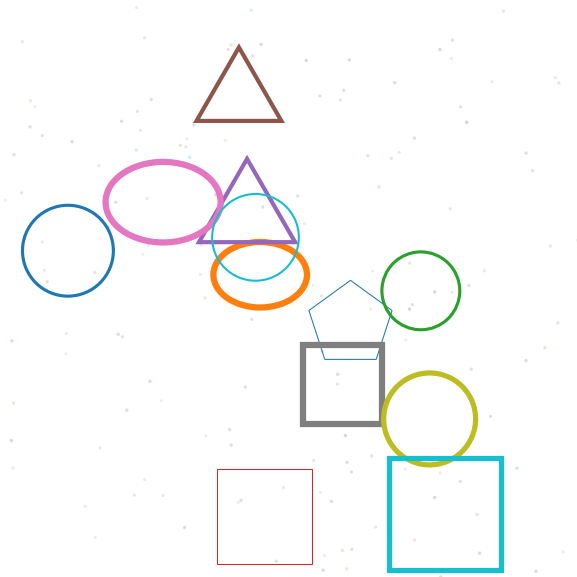[{"shape": "pentagon", "thickness": 0.5, "radius": 0.38, "center": [0.607, 0.438]}, {"shape": "circle", "thickness": 1.5, "radius": 0.39, "center": [0.118, 0.565]}, {"shape": "oval", "thickness": 3, "radius": 0.41, "center": [0.451, 0.523]}, {"shape": "circle", "thickness": 1.5, "radius": 0.34, "center": [0.729, 0.496]}, {"shape": "square", "thickness": 0.5, "radius": 0.41, "center": [0.459, 0.105]}, {"shape": "triangle", "thickness": 2, "radius": 0.48, "center": [0.428, 0.628]}, {"shape": "triangle", "thickness": 2, "radius": 0.42, "center": [0.414, 0.832]}, {"shape": "oval", "thickness": 3, "radius": 0.5, "center": [0.282, 0.649]}, {"shape": "square", "thickness": 3, "radius": 0.34, "center": [0.593, 0.334]}, {"shape": "circle", "thickness": 2.5, "radius": 0.4, "center": [0.744, 0.274]}, {"shape": "circle", "thickness": 1, "radius": 0.38, "center": [0.442, 0.588]}, {"shape": "square", "thickness": 2.5, "radius": 0.49, "center": [0.771, 0.11]}]